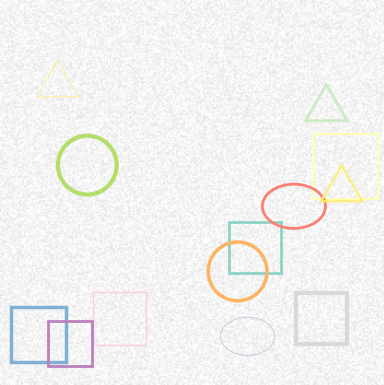[{"shape": "square", "thickness": 2, "radius": 0.33, "center": [0.662, 0.357]}, {"shape": "square", "thickness": 1.5, "radius": 0.42, "center": [0.898, 0.567]}, {"shape": "oval", "thickness": 0.5, "radius": 0.35, "center": [0.643, 0.126]}, {"shape": "oval", "thickness": 2, "radius": 0.41, "center": [0.763, 0.464]}, {"shape": "square", "thickness": 2.5, "radius": 0.36, "center": [0.101, 0.132]}, {"shape": "circle", "thickness": 2.5, "radius": 0.38, "center": [0.617, 0.295]}, {"shape": "circle", "thickness": 3, "radius": 0.38, "center": [0.227, 0.571]}, {"shape": "square", "thickness": 1, "radius": 0.34, "center": [0.311, 0.172]}, {"shape": "square", "thickness": 3, "radius": 0.33, "center": [0.835, 0.173]}, {"shape": "square", "thickness": 2, "radius": 0.29, "center": [0.182, 0.108]}, {"shape": "triangle", "thickness": 2, "radius": 0.31, "center": [0.848, 0.718]}, {"shape": "triangle", "thickness": 1.5, "radius": 0.31, "center": [0.888, 0.508]}, {"shape": "triangle", "thickness": 0.5, "radius": 0.32, "center": [0.15, 0.78]}]